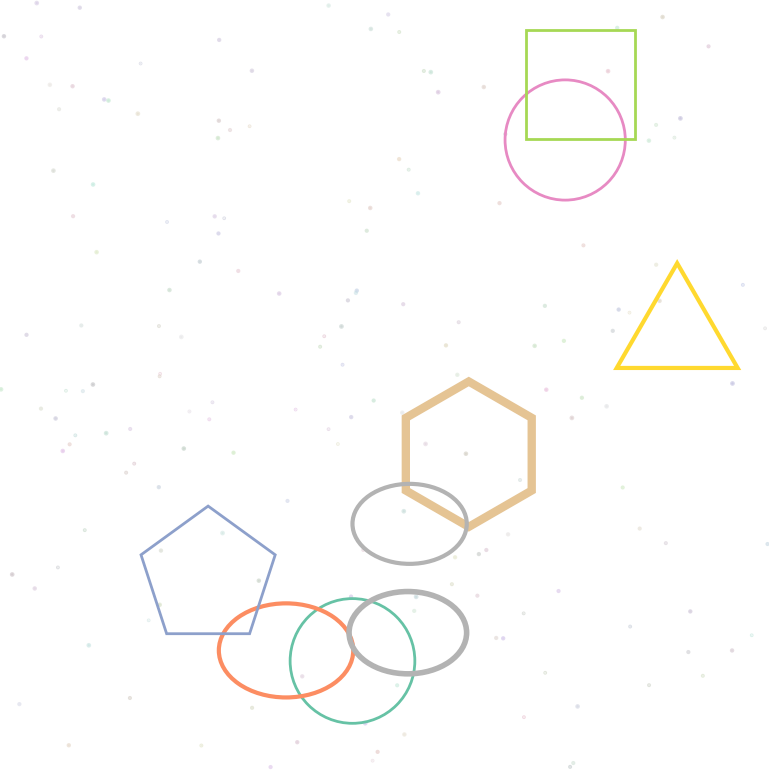[{"shape": "circle", "thickness": 1, "radius": 0.4, "center": [0.458, 0.142]}, {"shape": "oval", "thickness": 1.5, "radius": 0.44, "center": [0.371, 0.155]}, {"shape": "pentagon", "thickness": 1, "radius": 0.46, "center": [0.27, 0.251]}, {"shape": "circle", "thickness": 1, "radius": 0.39, "center": [0.734, 0.818]}, {"shape": "square", "thickness": 1, "radius": 0.35, "center": [0.754, 0.89]}, {"shape": "triangle", "thickness": 1.5, "radius": 0.45, "center": [0.879, 0.567]}, {"shape": "hexagon", "thickness": 3, "radius": 0.47, "center": [0.609, 0.41]}, {"shape": "oval", "thickness": 1.5, "radius": 0.37, "center": [0.532, 0.32]}, {"shape": "oval", "thickness": 2, "radius": 0.38, "center": [0.53, 0.178]}]